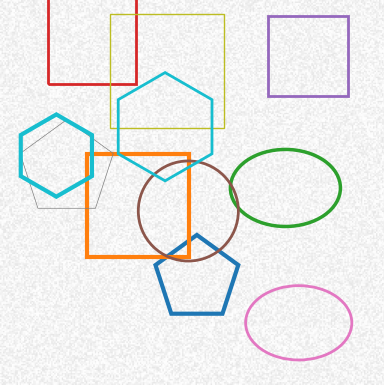[{"shape": "pentagon", "thickness": 3, "radius": 0.57, "center": [0.511, 0.277]}, {"shape": "square", "thickness": 3, "radius": 0.66, "center": [0.359, 0.467]}, {"shape": "oval", "thickness": 2.5, "radius": 0.71, "center": [0.741, 0.512]}, {"shape": "square", "thickness": 2, "radius": 0.57, "center": [0.239, 0.897]}, {"shape": "square", "thickness": 2, "radius": 0.52, "center": [0.8, 0.855]}, {"shape": "circle", "thickness": 2, "radius": 0.65, "center": [0.489, 0.452]}, {"shape": "oval", "thickness": 2, "radius": 0.69, "center": [0.776, 0.162]}, {"shape": "pentagon", "thickness": 0.5, "radius": 0.64, "center": [0.173, 0.562]}, {"shape": "square", "thickness": 1, "radius": 0.74, "center": [0.434, 0.816]}, {"shape": "hexagon", "thickness": 2, "radius": 0.7, "center": [0.429, 0.671]}, {"shape": "hexagon", "thickness": 3, "radius": 0.53, "center": [0.146, 0.596]}]